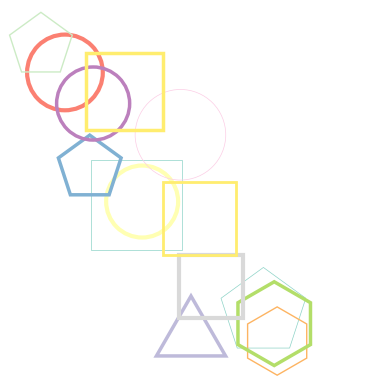[{"shape": "square", "thickness": 0.5, "radius": 0.59, "center": [0.355, 0.468]}, {"shape": "pentagon", "thickness": 0.5, "radius": 0.58, "center": [0.684, 0.19]}, {"shape": "circle", "thickness": 3, "radius": 0.47, "center": [0.369, 0.477]}, {"shape": "triangle", "thickness": 2.5, "radius": 0.52, "center": [0.496, 0.127]}, {"shape": "circle", "thickness": 3, "radius": 0.49, "center": [0.169, 0.812]}, {"shape": "pentagon", "thickness": 2.5, "radius": 0.43, "center": [0.233, 0.563]}, {"shape": "hexagon", "thickness": 1, "radius": 0.44, "center": [0.72, 0.114]}, {"shape": "hexagon", "thickness": 2.5, "radius": 0.54, "center": [0.712, 0.159]}, {"shape": "circle", "thickness": 0.5, "radius": 0.59, "center": [0.469, 0.65]}, {"shape": "square", "thickness": 3, "radius": 0.41, "center": [0.548, 0.256]}, {"shape": "circle", "thickness": 2.5, "radius": 0.47, "center": [0.242, 0.731]}, {"shape": "pentagon", "thickness": 1, "radius": 0.43, "center": [0.106, 0.882]}, {"shape": "square", "thickness": 2.5, "radius": 0.5, "center": [0.324, 0.762]}, {"shape": "square", "thickness": 2, "radius": 0.48, "center": [0.519, 0.432]}]